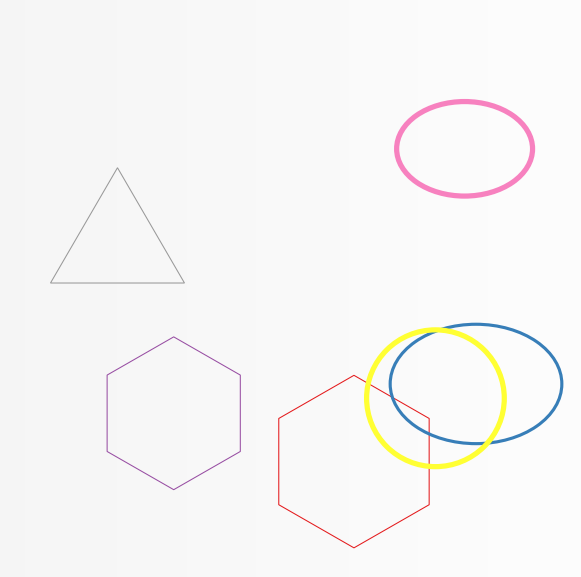[{"shape": "hexagon", "thickness": 0.5, "radius": 0.75, "center": [0.609, 0.2]}, {"shape": "oval", "thickness": 1.5, "radius": 0.74, "center": [0.819, 0.334]}, {"shape": "hexagon", "thickness": 0.5, "radius": 0.66, "center": [0.299, 0.284]}, {"shape": "circle", "thickness": 2.5, "radius": 0.59, "center": [0.749, 0.31]}, {"shape": "oval", "thickness": 2.5, "radius": 0.58, "center": [0.799, 0.741]}, {"shape": "triangle", "thickness": 0.5, "radius": 0.67, "center": [0.202, 0.576]}]